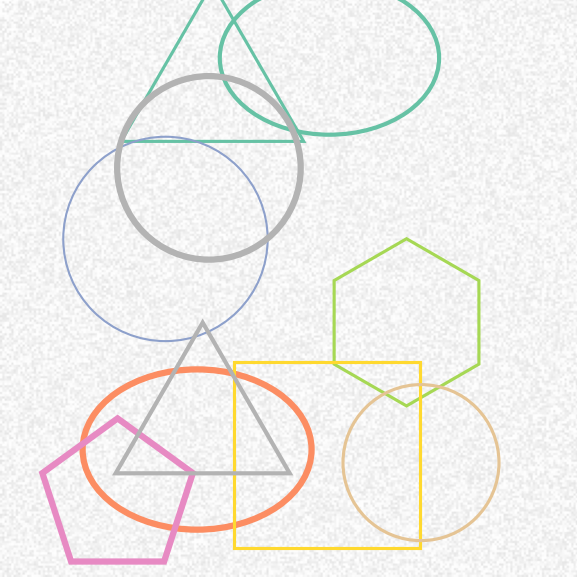[{"shape": "oval", "thickness": 2, "radius": 0.95, "center": [0.57, 0.899]}, {"shape": "triangle", "thickness": 1.5, "radius": 0.91, "center": [0.368, 0.846]}, {"shape": "oval", "thickness": 3, "radius": 0.99, "center": [0.341, 0.221]}, {"shape": "circle", "thickness": 1, "radius": 0.88, "center": [0.287, 0.585]}, {"shape": "pentagon", "thickness": 3, "radius": 0.68, "center": [0.204, 0.138]}, {"shape": "hexagon", "thickness": 1.5, "radius": 0.72, "center": [0.704, 0.441]}, {"shape": "square", "thickness": 1.5, "radius": 0.81, "center": [0.567, 0.211]}, {"shape": "circle", "thickness": 1.5, "radius": 0.68, "center": [0.729, 0.198]}, {"shape": "triangle", "thickness": 2, "radius": 0.87, "center": [0.351, 0.267]}, {"shape": "circle", "thickness": 3, "radius": 0.79, "center": [0.362, 0.708]}]